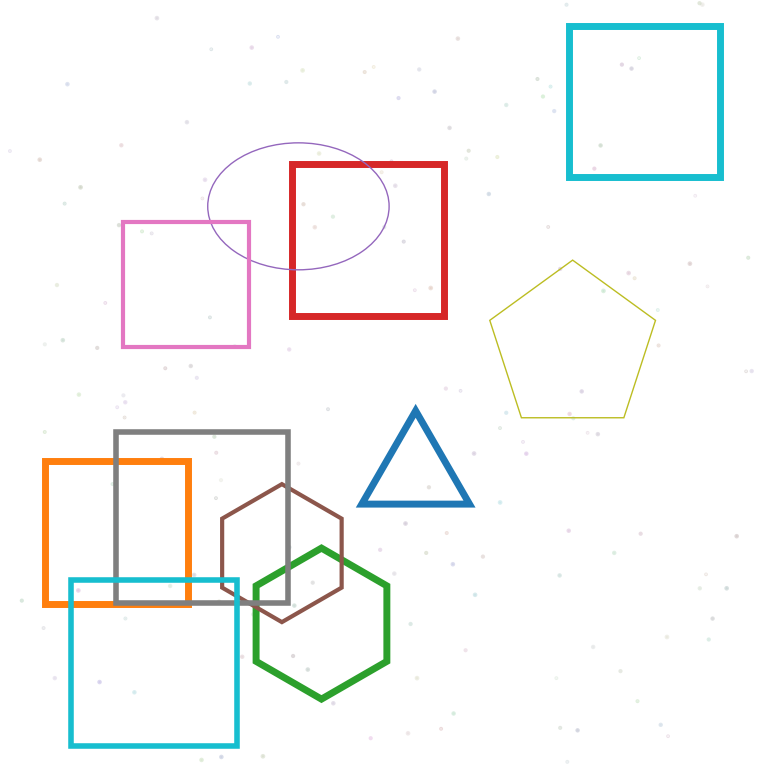[{"shape": "triangle", "thickness": 2.5, "radius": 0.4, "center": [0.54, 0.386]}, {"shape": "square", "thickness": 2.5, "radius": 0.46, "center": [0.151, 0.309]}, {"shape": "hexagon", "thickness": 2.5, "radius": 0.49, "center": [0.418, 0.19]}, {"shape": "square", "thickness": 2.5, "radius": 0.49, "center": [0.478, 0.688]}, {"shape": "oval", "thickness": 0.5, "radius": 0.59, "center": [0.388, 0.732]}, {"shape": "hexagon", "thickness": 1.5, "radius": 0.45, "center": [0.366, 0.282]}, {"shape": "square", "thickness": 1.5, "radius": 0.41, "center": [0.241, 0.631]}, {"shape": "square", "thickness": 2, "radius": 0.56, "center": [0.263, 0.328]}, {"shape": "pentagon", "thickness": 0.5, "radius": 0.57, "center": [0.744, 0.549]}, {"shape": "square", "thickness": 2.5, "radius": 0.49, "center": [0.837, 0.868]}, {"shape": "square", "thickness": 2, "radius": 0.54, "center": [0.2, 0.139]}]